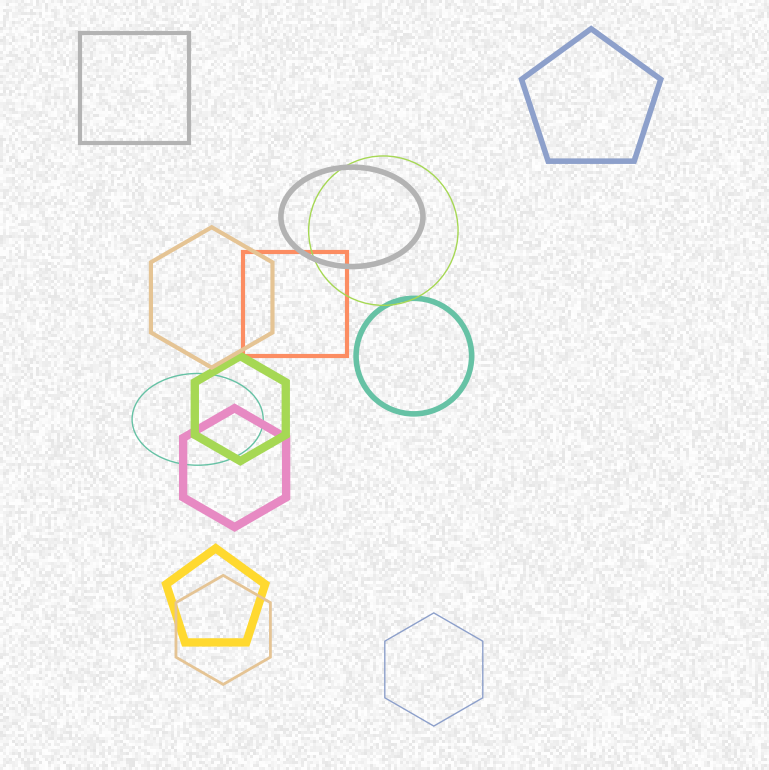[{"shape": "circle", "thickness": 2, "radius": 0.38, "center": [0.537, 0.538]}, {"shape": "oval", "thickness": 0.5, "radius": 0.43, "center": [0.257, 0.455]}, {"shape": "square", "thickness": 1.5, "radius": 0.34, "center": [0.383, 0.605]}, {"shape": "pentagon", "thickness": 2, "radius": 0.48, "center": [0.768, 0.868]}, {"shape": "hexagon", "thickness": 0.5, "radius": 0.37, "center": [0.563, 0.131]}, {"shape": "hexagon", "thickness": 3, "radius": 0.39, "center": [0.305, 0.393]}, {"shape": "hexagon", "thickness": 3, "radius": 0.34, "center": [0.312, 0.469]}, {"shape": "circle", "thickness": 0.5, "radius": 0.49, "center": [0.498, 0.7]}, {"shape": "pentagon", "thickness": 3, "radius": 0.34, "center": [0.28, 0.22]}, {"shape": "hexagon", "thickness": 1.5, "radius": 0.46, "center": [0.275, 0.614]}, {"shape": "hexagon", "thickness": 1, "radius": 0.35, "center": [0.29, 0.182]}, {"shape": "square", "thickness": 1.5, "radius": 0.36, "center": [0.175, 0.885]}, {"shape": "oval", "thickness": 2, "radius": 0.46, "center": [0.457, 0.718]}]